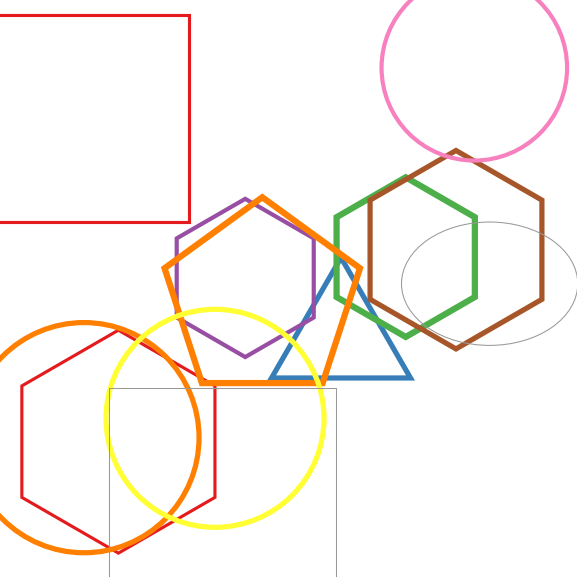[{"shape": "square", "thickness": 1.5, "radius": 0.9, "center": [0.148, 0.794]}, {"shape": "hexagon", "thickness": 1.5, "radius": 0.97, "center": [0.205, 0.234]}, {"shape": "triangle", "thickness": 2.5, "radius": 0.69, "center": [0.591, 0.414]}, {"shape": "hexagon", "thickness": 3, "radius": 0.69, "center": [0.703, 0.554]}, {"shape": "hexagon", "thickness": 2, "radius": 0.68, "center": [0.425, 0.518]}, {"shape": "pentagon", "thickness": 3, "radius": 0.89, "center": [0.454, 0.48]}, {"shape": "circle", "thickness": 2.5, "radius": 1.0, "center": [0.145, 0.241]}, {"shape": "circle", "thickness": 2.5, "radius": 0.94, "center": [0.372, 0.275]}, {"shape": "hexagon", "thickness": 2.5, "radius": 0.86, "center": [0.79, 0.567]}, {"shape": "circle", "thickness": 2, "radius": 0.8, "center": [0.821, 0.882]}, {"shape": "oval", "thickness": 0.5, "radius": 0.76, "center": [0.848, 0.508]}, {"shape": "square", "thickness": 0.5, "radius": 0.98, "center": [0.385, 0.132]}]